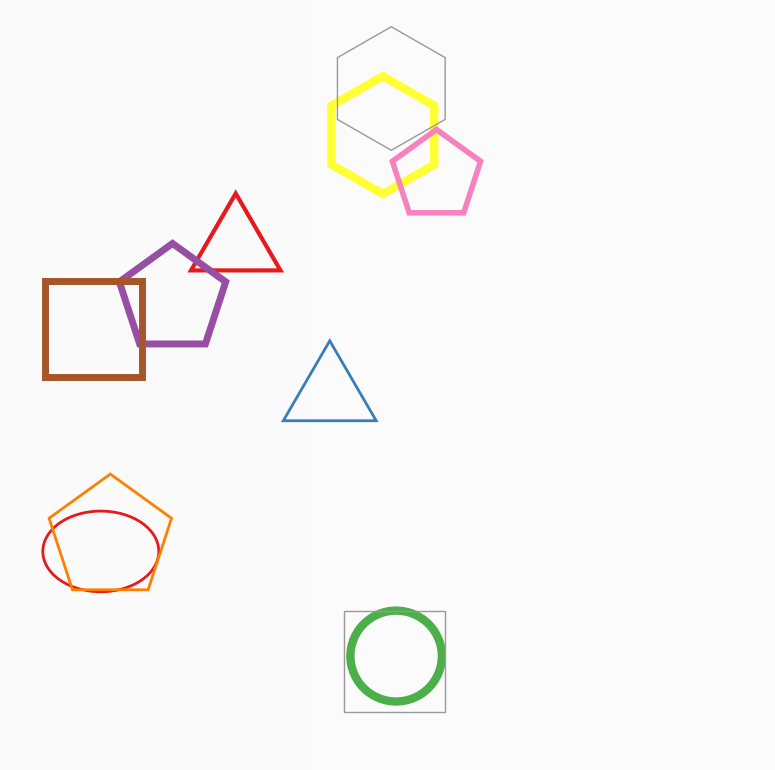[{"shape": "oval", "thickness": 1, "radius": 0.37, "center": [0.13, 0.284]}, {"shape": "triangle", "thickness": 1.5, "radius": 0.33, "center": [0.304, 0.682]}, {"shape": "triangle", "thickness": 1, "radius": 0.35, "center": [0.425, 0.488]}, {"shape": "circle", "thickness": 3, "radius": 0.3, "center": [0.511, 0.148]}, {"shape": "pentagon", "thickness": 2.5, "radius": 0.36, "center": [0.223, 0.612]}, {"shape": "pentagon", "thickness": 1, "radius": 0.42, "center": [0.142, 0.301]}, {"shape": "hexagon", "thickness": 3, "radius": 0.38, "center": [0.494, 0.825]}, {"shape": "square", "thickness": 2.5, "radius": 0.31, "center": [0.12, 0.573]}, {"shape": "pentagon", "thickness": 2, "radius": 0.3, "center": [0.563, 0.772]}, {"shape": "square", "thickness": 0.5, "radius": 0.33, "center": [0.509, 0.141]}, {"shape": "hexagon", "thickness": 0.5, "radius": 0.4, "center": [0.505, 0.885]}]